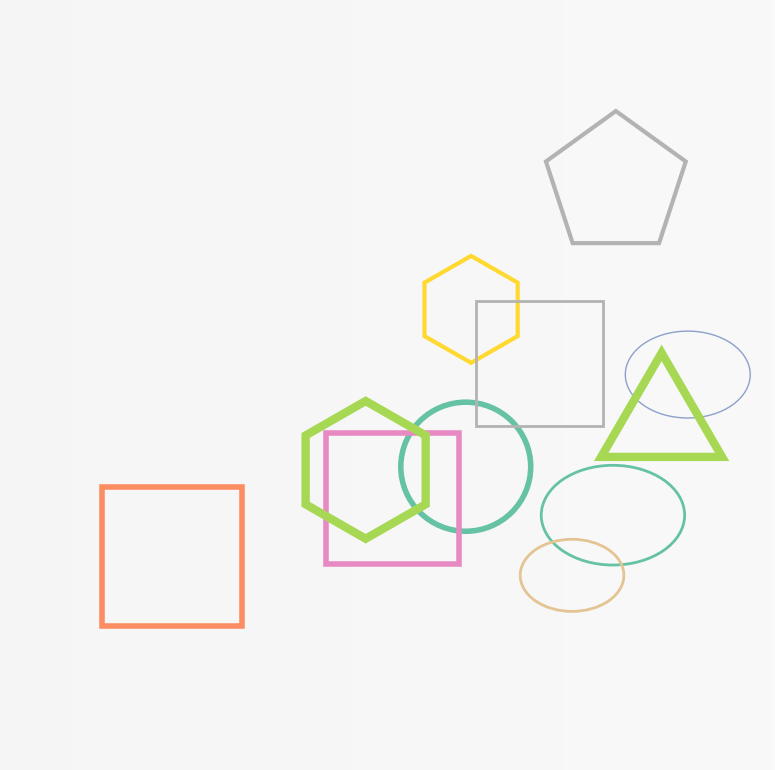[{"shape": "circle", "thickness": 2, "radius": 0.42, "center": [0.601, 0.394]}, {"shape": "oval", "thickness": 1, "radius": 0.46, "center": [0.791, 0.331]}, {"shape": "square", "thickness": 2, "radius": 0.45, "center": [0.222, 0.277]}, {"shape": "oval", "thickness": 0.5, "radius": 0.4, "center": [0.887, 0.514]}, {"shape": "square", "thickness": 2, "radius": 0.43, "center": [0.506, 0.353]}, {"shape": "hexagon", "thickness": 3, "radius": 0.45, "center": [0.472, 0.39]}, {"shape": "triangle", "thickness": 3, "radius": 0.45, "center": [0.854, 0.452]}, {"shape": "hexagon", "thickness": 1.5, "radius": 0.35, "center": [0.608, 0.598]}, {"shape": "oval", "thickness": 1, "radius": 0.33, "center": [0.738, 0.253]}, {"shape": "pentagon", "thickness": 1.5, "radius": 0.47, "center": [0.795, 0.761]}, {"shape": "square", "thickness": 1, "radius": 0.41, "center": [0.696, 0.528]}]